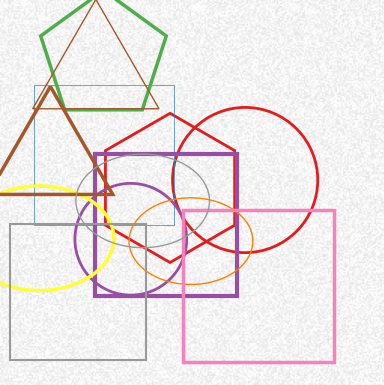[{"shape": "circle", "thickness": 2, "radius": 0.94, "center": [0.637, 0.532]}, {"shape": "hexagon", "thickness": 2, "radius": 0.97, "center": [0.442, 0.512]}, {"shape": "square", "thickness": 0.5, "radius": 0.91, "center": [0.27, 0.598]}, {"shape": "pentagon", "thickness": 2.5, "radius": 0.86, "center": [0.269, 0.854]}, {"shape": "square", "thickness": 3, "radius": 0.92, "center": [0.43, 0.415]}, {"shape": "circle", "thickness": 2, "radius": 0.73, "center": [0.34, 0.379]}, {"shape": "oval", "thickness": 1, "radius": 0.8, "center": [0.496, 0.374]}, {"shape": "oval", "thickness": 2.5, "radius": 0.97, "center": [0.102, 0.381]}, {"shape": "triangle", "thickness": 1, "radius": 0.95, "center": [0.249, 0.812]}, {"shape": "triangle", "thickness": 2.5, "radius": 0.94, "center": [0.131, 0.588]}, {"shape": "square", "thickness": 2.5, "radius": 0.98, "center": [0.671, 0.258]}, {"shape": "square", "thickness": 1.5, "radius": 0.88, "center": [0.202, 0.242]}, {"shape": "oval", "thickness": 1, "radius": 0.87, "center": [0.371, 0.478]}]